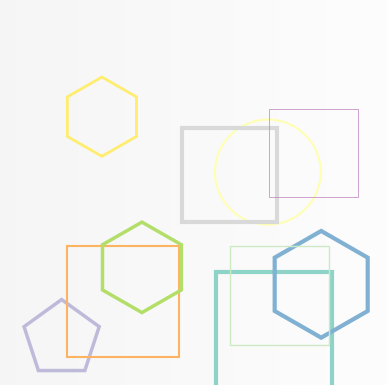[{"shape": "square", "thickness": 3, "radius": 0.75, "center": [0.707, 0.144]}, {"shape": "circle", "thickness": 1.5, "radius": 0.68, "center": [0.691, 0.553]}, {"shape": "pentagon", "thickness": 2.5, "radius": 0.51, "center": [0.159, 0.12]}, {"shape": "hexagon", "thickness": 3, "radius": 0.69, "center": [0.829, 0.262]}, {"shape": "square", "thickness": 1.5, "radius": 0.72, "center": [0.317, 0.217]}, {"shape": "hexagon", "thickness": 2.5, "radius": 0.59, "center": [0.366, 0.306]}, {"shape": "square", "thickness": 3, "radius": 0.61, "center": [0.593, 0.545]}, {"shape": "square", "thickness": 0.5, "radius": 0.58, "center": [0.809, 0.603]}, {"shape": "square", "thickness": 1, "radius": 0.64, "center": [0.721, 0.232]}, {"shape": "hexagon", "thickness": 2, "radius": 0.51, "center": [0.263, 0.697]}]